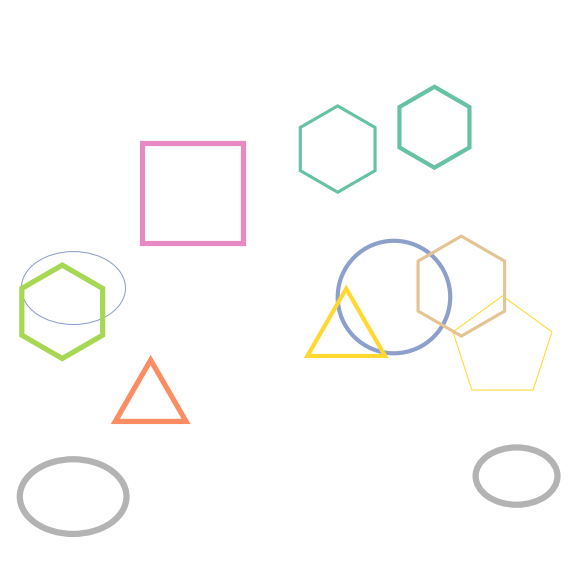[{"shape": "hexagon", "thickness": 2, "radius": 0.35, "center": [0.752, 0.779]}, {"shape": "hexagon", "thickness": 1.5, "radius": 0.37, "center": [0.585, 0.741]}, {"shape": "triangle", "thickness": 2.5, "radius": 0.35, "center": [0.261, 0.305]}, {"shape": "oval", "thickness": 0.5, "radius": 0.45, "center": [0.127, 0.5]}, {"shape": "circle", "thickness": 2, "radius": 0.49, "center": [0.682, 0.485]}, {"shape": "square", "thickness": 2.5, "radius": 0.43, "center": [0.333, 0.665]}, {"shape": "hexagon", "thickness": 2.5, "radius": 0.4, "center": [0.108, 0.459]}, {"shape": "pentagon", "thickness": 0.5, "radius": 0.45, "center": [0.87, 0.397]}, {"shape": "triangle", "thickness": 2, "radius": 0.39, "center": [0.599, 0.422]}, {"shape": "hexagon", "thickness": 1.5, "radius": 0.43, "center": [0.799, 0.504]}, {"shape": "oval", "thickness": 3, "radius": 0.46, "center": [0.127, 0.139]}, {"shape": "oval", "thickness": 3, "radius": 0.35, "center": [0.894, 0.175]}]